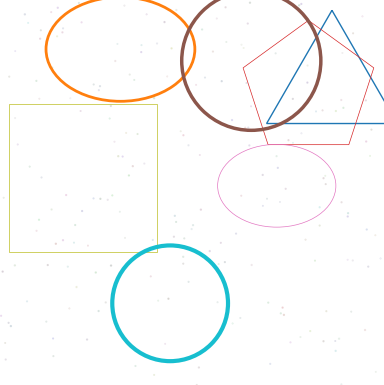[{"shape": "triangle", "thickness": 1, "radius": 0.98, "center": [0.862, 0.777]}, {"shape": "oval", "thickness": 2, "radius": 0.97, "center": [0.313, 0.872]}, {"shape": "pentagon", "thickness": 0.5, "radius": 0.89, "center": [0.801, 0.769]}, {"shape": "circle", "thickness": 2.5, "radius": 0.9, "center": [0.653, 0.842]}, {"shape": "oval", "thickness": 0.5, "radius": 0.77, "center": [0.719, 0.518]}, {"shape": "square", "thickness": 0.5, "radius": 0.96, "center": [0.214, 0.538]}, {"shape": "circle", "thickness": 3, "radius": 0.75, "center": [0.442, 0.212]}]